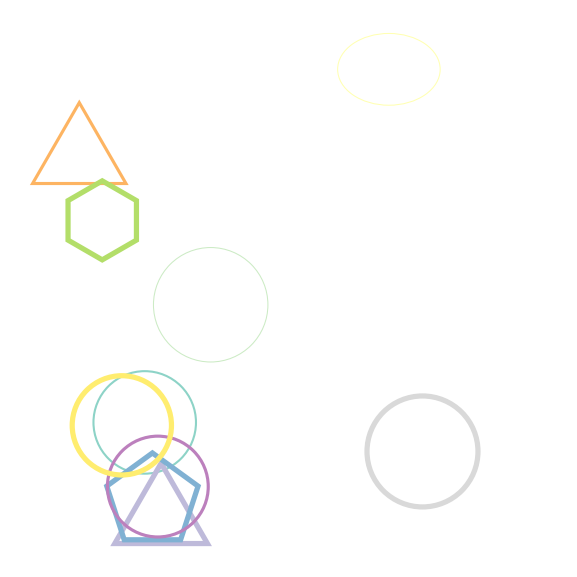[{"shape": "circle", "thickness": 1, "radius": 0.44, "center": [0.251, 0.268]}, {"shape": "oval", "thickness": 0.5, "radius": 0.44, "center": [0.673, 0.879]}, {"shape": "triangle", "thickness": 2.5, "radius": 0.46, "center": [0.279, 0.104]}, {"shape": "pentagon", "thickness": 2.5, "radius": 0.42, "center": [0.264, 0.132]}, {"shape": "triangle", "thickness": 1.5, "radius": 0.47, "center": [0.137, 0.728]}, {"shape": "hexagon", "thickness": 2.5, "radius": 0.34, "center": [0.177, 0.618]}, {"shape": "circle", "thickness": 2.5, "radius": 0.48, "center": [0.732, 0.217]}, {"shape": "circle", "thickness": 1.5, "radius": 0.44, "center": [0.273, 0.157]}, {"shape": "circle", "thickness": 0.5, "radius": 0.5, "center": [0.365, 0.471]}, {"shape": "circle", "thickness": 2.5, "radius": 0.43, "center": [0.211, 0.263]}]